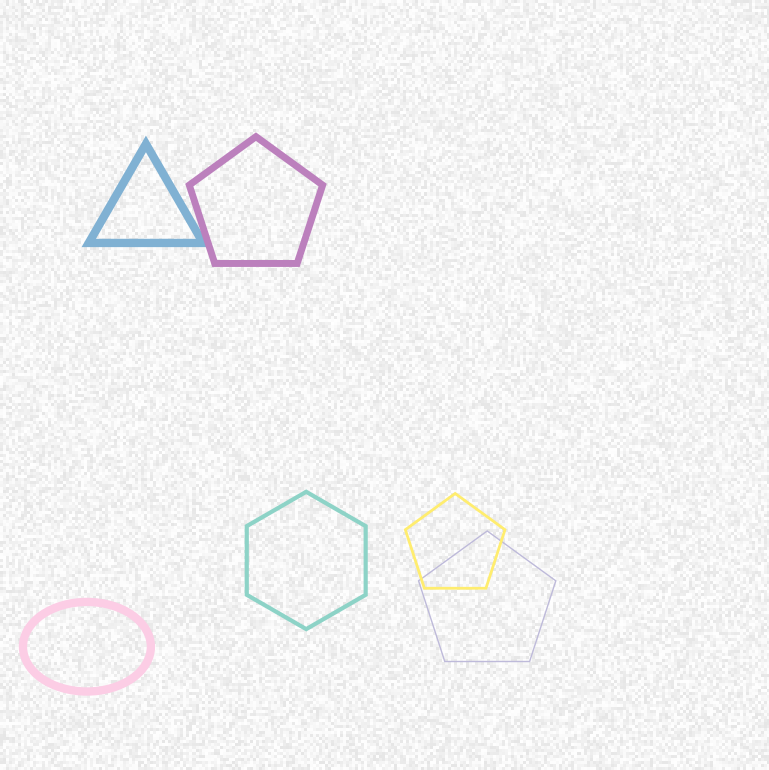[{"shape": "hexagon", "thickness": 1.5, "radius": 0.45, "center": [0.398, 0.272]}, {"shape": "pentagon", "thickness": 0.5, "radius": 0.47, "center": [0.633, 0.217]}, {"shape": "triangle", "thickness": 3, "radius": 0.43, "center": [0.19, 0.727]}, {"shape": "oval", "thickness": 3, "radius": 0.42, "center": [0.113, 0.16]}, {"shape": "pentagon", "thickness": 2.5, "radius": 0.46, "center": [0.332, 0.731]}, {"shape": "pentagon", "thickness": 1, "radius": 0.34, "center": [0.591, 0.291]}]